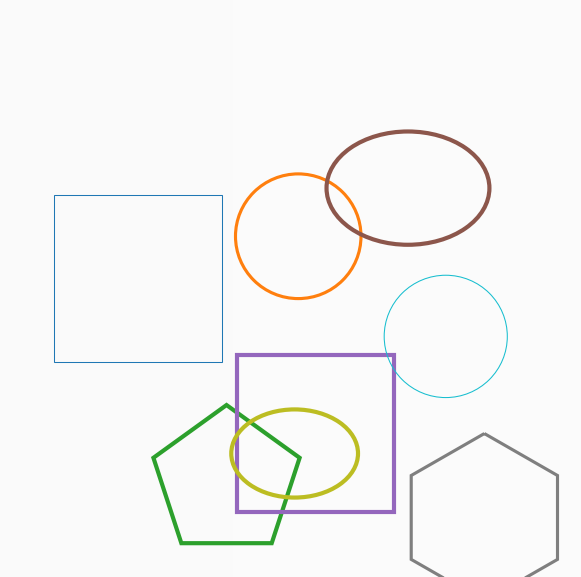[{"shape": "square", "thickness": 0.5, "radius": 0.72, "center": [0.237, 0.517]}, {"shape": "circle", "thickness": 1.5, "radius": 0.54, "center": [0.513, 0.59]}, {"shape": "pentagon", "thickness": 2, "radius": 0.66, "center": [0.39, 0.166]}, {"shape": "square", "thickness": 2, "radius": 0.68, "center": [0.543, 0.249]}, {"shape": "oval", "thickness": 2, "radius": 0.7, "center": [0.702, 0.673]}, {"shape": "hexagon", "thickness": 1.5, "radius": 0.73, "center": [0.833, 0.103]}, {"shape": "oval", "thickness": 2, "radius": 0.55, "center": [0.507, 0.214]}, {"shape": "circle", "thickness": 0.5, "radius": 0.53, "center": [0.767, 0.417]}]